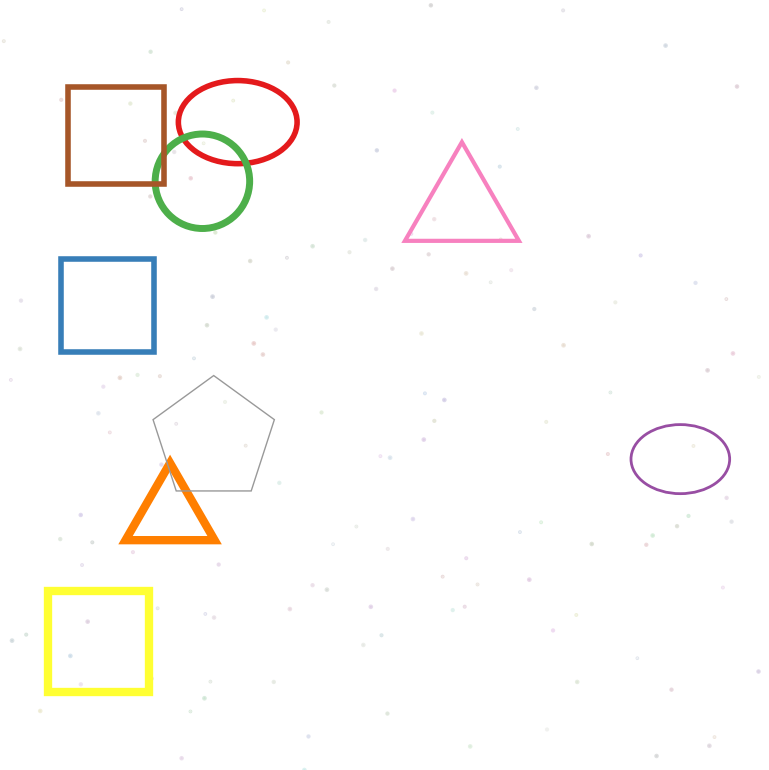[{"shape": "oval", "thickness": 2, "radius": 0.39, "center": [0.309, 0.841]}, {"shape": "square", "thickness": 2, "radius": 0.3, "center": [0.139, 0.603]}, {"shape": "circle", "thickness": 2.5, "radius": 0.31, "center": [0.263, 0.765]}, {"shape": "oval", "thickness": 1, "radius": 0.32, "center": [0.884, 0.404]}, {"shape": "triangle", "thickness": 3, "radius": 0.33, "center": [0.221, 0.332]}, {"shape": "square", "thickness": 3, "radius": 0.33, "center": [0.128, 0.166]}, {"shape": "square", "thickness": 2, "radius": 0.31, "center": [0.151, 0.824]}, {"shape": "triangle", "thickness": 1.5, "radius": 0.43, "center": [0.6, 0.73]}, {"shape": "pentagon", "thickness": 0.5, "radius": 0.41, "center": [0.278, 0.429]}]